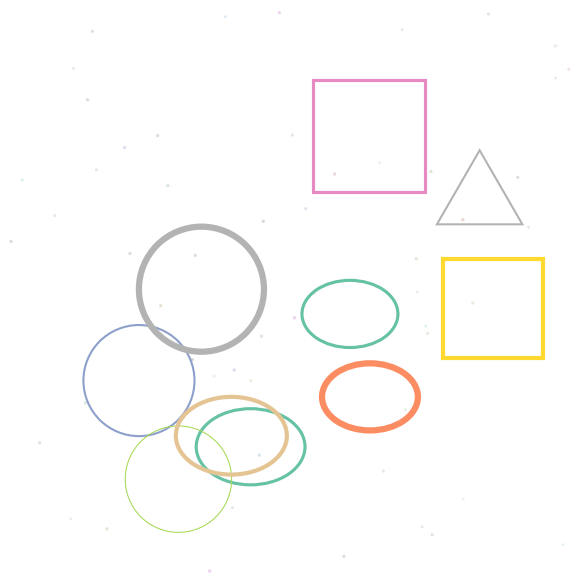[{"shape": "oval", "thickness": 1.5, "radius": 0.42, "center": [0.606, 0.456]}, {"shape": "oval", "thickness": 1.5, "radius": 0.47, "center": [0.434, 0.226]}, {"shape": "oval", "thickness": 3, "radius": 0.42, "center": [0.641, 0.312]}, {"shape": "circle", "thickness": 1, "radius": 0.48, "center": [0.241, 0.34]}, {"shape": "square", "thickness": 1.5, "radius": 0.49, "center": [0.639, 0.763]}, {"shape": "circle", "thickness": 0.5, "radius": 0.46, "center": [0.309, 0.169]}, {"shape": "square", "thickness": 2, "radius": 0.43, "center": [0.854, 0.465]}, {"shape": "oval", "thickness": 2, "radius": 0.48, "center": [0.401, 0.245]}, {"shape": "triangle", "thickness": 1, "radius": 0.43, "center": [0.831, 0.653]}, {"shape": "circle", "thickness": 3, "radius": 0.54, "center": [0.349, 0.498]}]